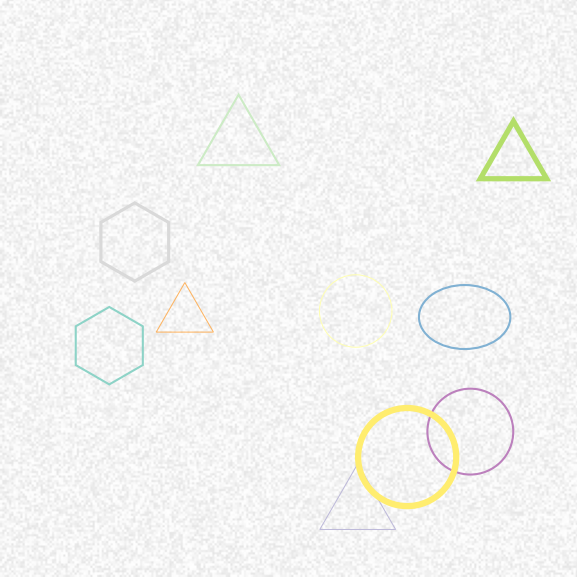[{"shape": "hexagon", "thickness": 1, "radius": 0.34, "center": [0.189, 0.401]}, {"shape": "circle", "thickness": 0.5, "radius": 0.31, "center": [0.616, 0.461]}, {"shape": "triangle", "thickness": 0.5, "radius": 0.38, "center": [0.619, 0.12]}, {"shape": "oval", "thickness": 1, "radius": 0.4, "center": [0.805, 0.45]}, {"shape": "triangle", "thickness": 0.5, "radius": 0.29, "center": [0.32, 0.453]}, {"shape": "triangle", "thickness": 2.5, "radius": 0.33, "center": [0.889, 0.723]}, {"shape": "hexagon", "thickness": 1.5, "radius": 0.34, "center": [0.233, 0.58]}, {"shape": "circle", "thickness": 1, "radius": 0.37, "center": [0.814, 0.252]}, {"shape": "triangle", "thickness": 1, "radius": 0.41, "center": [0.413, 0.754]}, {"shape": "circle", "thickness": 3, "radius": 0.42, "center": [0.705, 0.208]}]